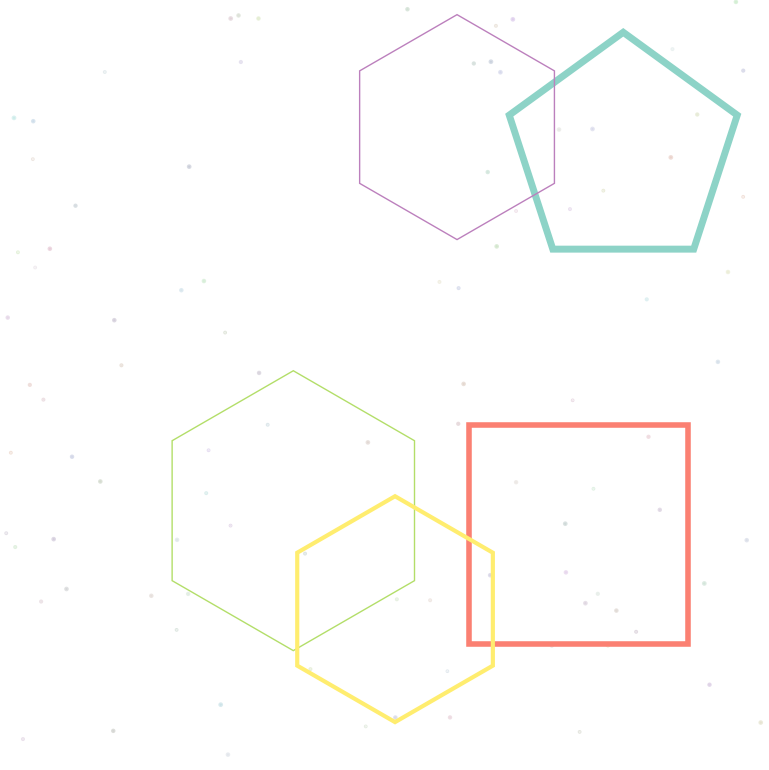[{"shape": "pentagon", "thickness": 2.5, "radius": 0.78, "center": [0.809, 0.802]}, {"shape": "square", "thickness": 2, "radius": 0.71, "center": [0.752, 0.306]}, {"shape": "hexagon", "thickness": 0.5, "radius": 0.91, "center": [0.381, 0.337]}, {"shape": "hexagon", "thickness": 0.5, "radius": 0.73, "center": [0.594, 0.835]}, {"shape": "hexagon", "thickness": 1.5, "radius": 0.73, "center": [0.513, 0.209]}]